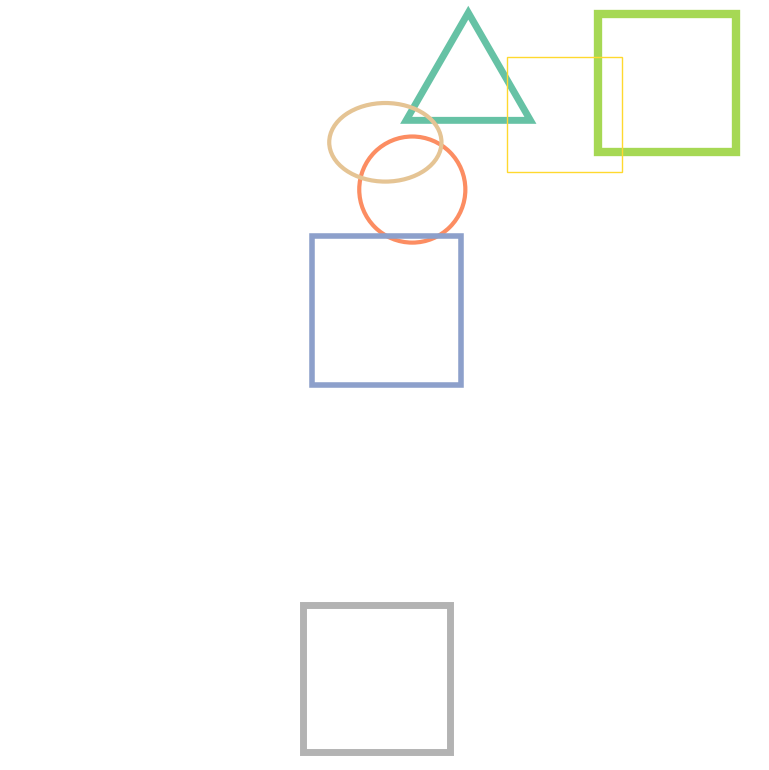[{"shape": "triangle", "thickness": 2.5, "radius": 0.47, "center": [0.608, 0.89]}, {"shape": "circle", "thickness": 1.5, "radius": 0.34, "center": [0.535, 0.754]}, {"shape": "square", "thickness": 2, "radius": 0.48, "center": [0.502, 0.597]}, {"shape": "square", "thickness": 3, "radius": 0.45, "center": [0.866, 0.893]}, {"shape": "square", "thickness": 0.5, "radius": 0.37, "center": [0.733, 0.851]}, {"shape": "oval", "thickness": 1.5, "radius": 0.36, "center": [0.5, 0.815]}, {"shape": "square", "thickness": 2.5, "radius": 0.48, "center": [0.489, 0.119]}]